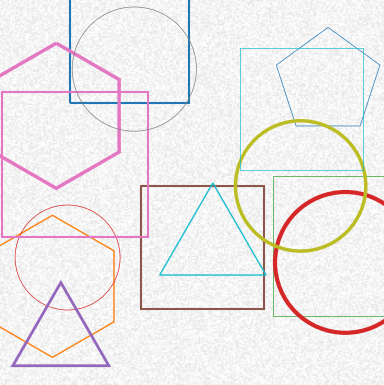[{"shape": "pentagon", "thickness": 0.5, "radius": 0.71, "center": [0.852, 0.787]}, {"shape": "square", "thickness": 1.5, "radius": 0.77, "center": [0.336, 0.887]}, {"shape": "hexagon", "thickness": 1, "radius": 0.92, "center": [0.136, 0.256]}, {"shape": "square", "thickness": 0.5, "radius": 0.91, "center": [0.891, 0.361]}, {"shape": "circle", "thickness": 3, "radius": 0.91, "center": [0.897, 0.318]}, {"shape": "circle", "thickness": 0.5, "radius": 0.68, "center": [0.176, 0.331]}, {"shape": "triangle", "thickness": 2, "radius": 0.72, "center": [0.158, 0.122]}, {"shape": "square", "thickness": 1.5, "radius": 0.8, "center": [0.526, 0.357]}, {"shape": "hexagon", "thickness": 2.5, "radius": 0.94, "center": [0.146, 0.699]}, {"shape": "square", "thickness": 1.5, "radius": 0.94, "center": [0.195, 0.572]}, {"shape": "circle", "thickness": 0.5, "radius": 0.81, "center": [0.349, 0.821]}, {"shape": "circle", "thickness": 2.5, "radius": 0.85, "center": [0.781, 0.517]}, {"shape": "square", "thickness": 0.5, "radius": 0.8, "center": [0.783, 0.716]}, {"shape": "triangle", "thickness": 1, "radius": 0.8, "center": [0.553, 0.365]}]